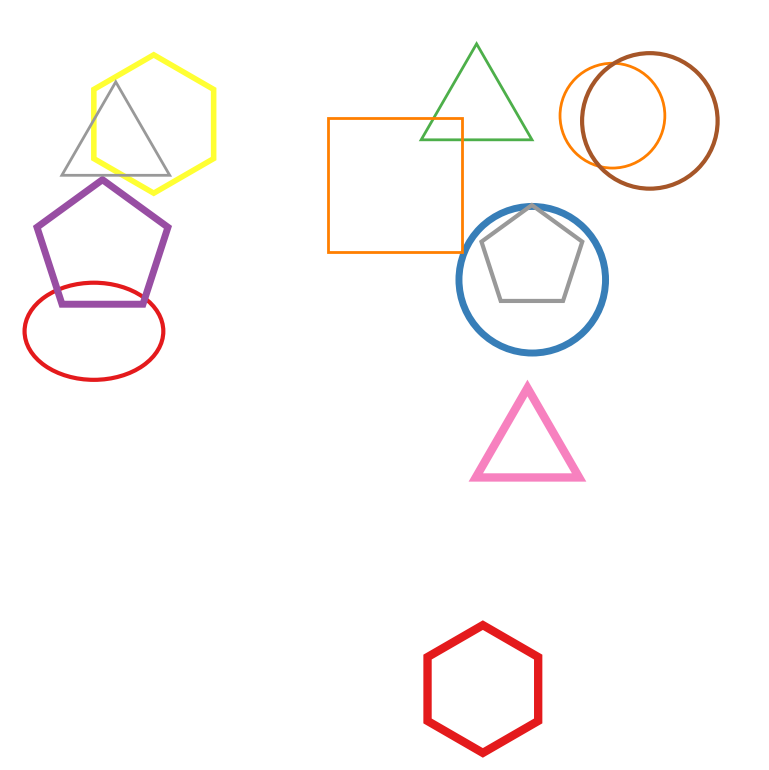[{"shape": "hexagon", "thickness": 3, "radius": 0.41, "center": [0.627, 0.105]}, {"shape": "oval", "thickness": 1.5, "radius": 0.45, "center": [0.122, 0.57]}, {"shape": "circle", "thickness": 2.5, "radius": 0.48, "center": [0.691, 0.637]}, {"shape": "triangle", "thickness": 1, "radius": 0.42, "center": [0.619, 0.86]}, {"shape": "pentagon", "thickness": 2.5, "radius": 0.45, "center": [0.133, 0.677]}, {"shape": "circle", "thickness": 1, "radius": 0.34, "center": [0.795, 0.85]}, {"shape": "square", "thickness": 1, "radius": 0.43, "center": [0.513, 0.759]}, {"shape": "hexagon", "thickness": 2, "radius": 0.45, "center": [0.2, 0.839]}, {"shape": "circle", "thickness": 1.5, "radius": 0.44, "center": [0.844, 0.843]}, {"shape": "triangle", "thickness": 3, "radius": 0.39, "center": [0.685, 0.419]}, {"shape": "pentagon", "thickness": 1.5, "radius": 0.34, "center": [0.691, 0.665]}, {"shape": "triangle", "thickness": 1, "radius": 0.4, "center": [0.15, 0.813]}]